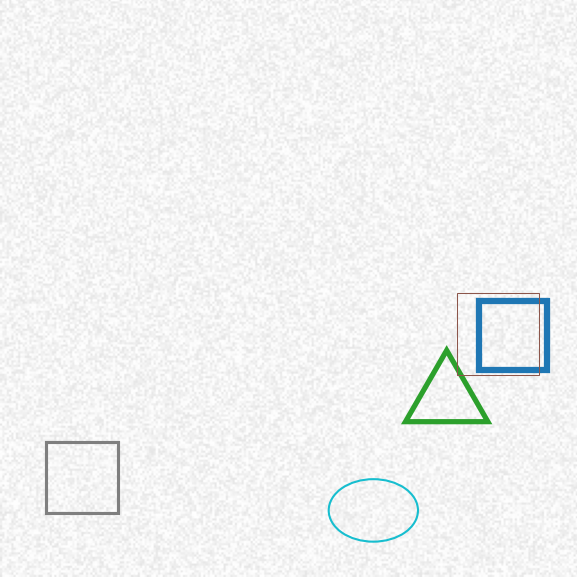[{"shape": "square", "thickness": 3, "radius": 0.3, "center": [0.888, 0.418]}, {"shape": "triangle", "thickness": 2.5, "radius": 0.41, "center": [0.773, 0.31]}, {"shape": "square", "thickness": 0.5, "radius": 0.36, "center": [0.862, 0.421]}, {"shape": "square", "thickness": 1.5, "radius": 0.31, "center": [0.142, 0.172]}, {"shape": "oval", "thickness": 1, "radius": 0.39, "center": [0.646, 0.115]}]